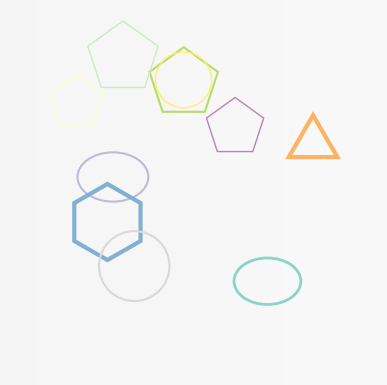[{"shape": "oval", "thickness": 2, "radius": 0.43, "center": [0.69, 0.27]}, {"shape": "pentagon", "thickness": 0.5, "radius": 0.36, "center": [0.196, 0.734]}, {"shape": "oval", "thickness": 1.5, "radius": 0.46, "center": [0.291, 0.54]}, {"shape": "hexagon", "thickness": 3, "radius": 0.49, "center": [0.277, 0.423]}, {"shape": "triangle", "thickness": 3, "radius": 0.36, "center": [0.808, 0.628]}, {"shape": "pentagon", "thickness": 1.5, "radius": 0.46, "center": [0.474, 0.785]}, {"shape": "circle", "thickness": 1.5, "radius": 0.45, "center": [0.346, 0.309]}, {"shape": "pentagon", "thickness": 1, "radius": 0.39, "center": [0.607, 0.669]}, {"shape": "pentagon", "thickness": 1, "radius": 0.48, "center": [0.317, 0.85]}, {"shape": "circle", "thickness": 1, "radius": 0.36, "center": [0.474, 0.792]}]